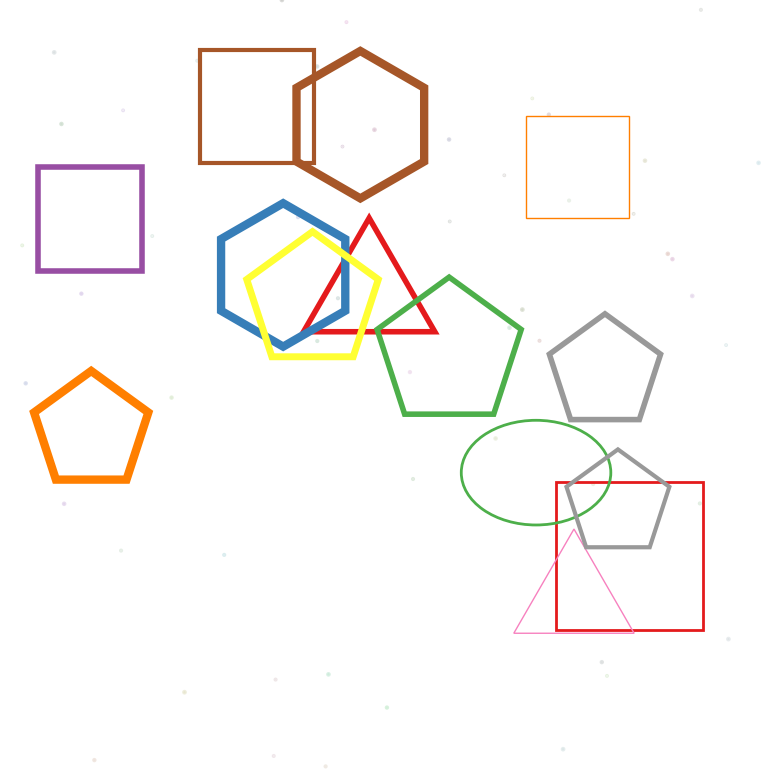[{"shape": "triangle", "thickness": 2, "radius": 0.49, "center": [0.479, 0.618]}, {"shape": "square", "thickness": 1, "radius": 0.48, "center": [0.818, 0.278]}, {"shape": "hexagon", "thickness": 3, "radius": 0.47, "center": [0.368, 0.643]}, {"shape": "pentagon", "thickness": 2, "radius": 0.49, "center": [0.583, 0.542]}, {"shape": "oval", "thickness": 1, "radius": 0.49, "center": [0.696, 0.386]}, {"shape": "square", "thickness": 2, "radius": 0.34, "center": [0.116, 0.715]}, {"shape": "square", "thickness": 0.5, "radius": 0.33, "center": [0.75, 0.783]}, {"shape": "pentagon", "thickness": 3, "radius": 0.39, "center": [0.118, 0.44]}, {"shape": "pentagon", "thickness": 2.5, "radius": 0.45, "center": [0.406, 0.609]}, {"shape": "hexagon", "thickness": 3, "radius": 0.48, "center": [0.468, 0.838]}, {"shape": "square", "thickness": 1.5, "radius": 0.37, "center": [0.334, 0.862]}, {"shape": "triangle", "thickness": 0.5, "radius": 0.45, "center": [0.745, 0.223]}, {"shape": "pentagon", "thickness": 1.5, "radius": 0.35, "center": [0.803, 0.346]}, {"shape": "pentagon", "thickness": 2, "radius": 0.38, "center": [0.786, 0.517]}]